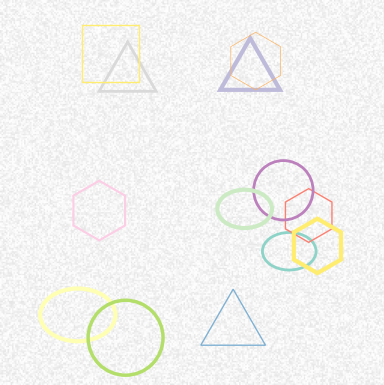[{"shape": "oval", "thickness": 2, "radius": 0.35, "center": [0.751, 0.347]}, {"shape": "oval", "thickness": 3, "radius": 0.49, "center": [0.202, 0.182]}, {"shape": "triangle", "thickness": 3, "radius": 0.45, "center": [0.65, 0.811]}, {"shape": "hexagon", "thickness": 1, "radius": 0.35, "center": [0.802, 0.44]}, {"shape": "triangle", "thickness": 1, "radius": 0.49, "center": [0.606, 0.152]}, {"shape": "hexagon", "thickness": 0.5, "radius": 0.37, "center": [0.664, 0.841]}, {"shape": "circle", "thickness": 2.5, "radius": 0.49, "center": [0.326, 0.123]}, {"shape": "hexagon", "thickness": 1.5, "radius": 0.39, "center": [0.258, 0.453]}, {"shape": "triangle", "thickness": 2, "radius": 0.43, "center": [0.332, 0.806]}, {"shape": "circle", "thickness": 2, "radius": 0.39, "center": [0.736, 0.506]}, {"shape": "oval", "thickness": 3, "radius": 0.36, "center": [0.635, 0.457]}, {"shape": "square", "thickness": 1, "radius": 0.37, "center": [0.287, 0.861]}, {"shape": "hexagon", "thickness": 3, "radius": 0.35, "center": [0.824, 0.361]}]